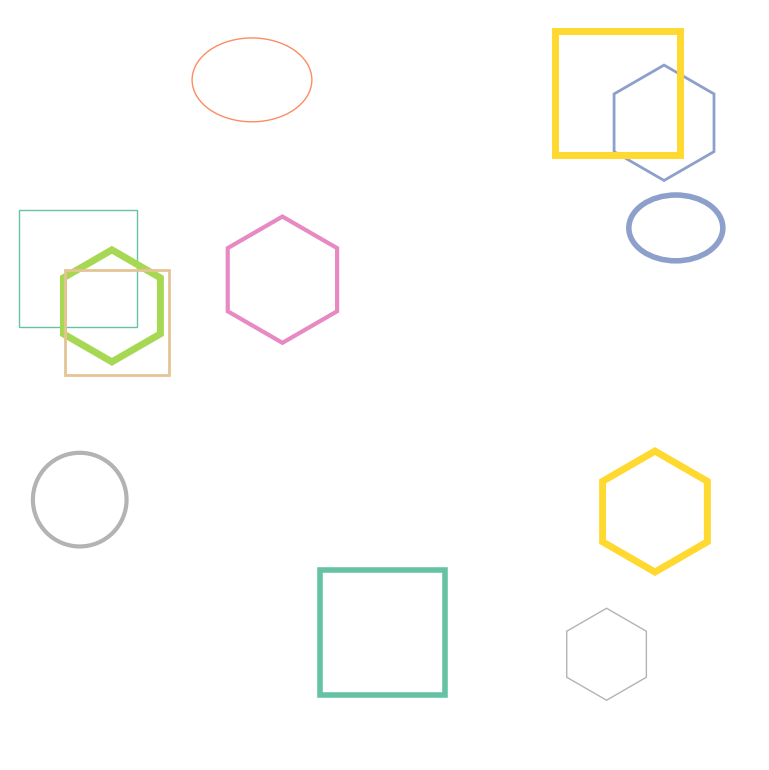[{"shape": "square", "thickness": 2, "radius": 0.41, "center": [0.496, 0.179]}, {"shape": "square", "thickness": 0.5, "radius": 0.38, "center": [0.101, 0.651]}, {"shape": "oval", "thickness": 0.5, "radius": 0.39, "center": [0.327, 0.896]}, {"shape": "hexagon", "thickness": 1, "radius": 0.37, "center": [0.862, 0.841]}, {"shape": "oval", "thickness": 2, "radius": 0.31, "center": [0.878, 0.704]}, {"shape": "hexagon", "thickness": 1.5, "radius": 0.41, "center": [0.367, 0.637]}, {"shape": "hexagon", "thickness": 2.5, "radius": 0.36, "center": [0.145, 0.603]}, {"shape": "square", "thickness": 2.5, "radius": 0.4, "center": [0.802, 0.879]}, {"shape": "hexagon", "thickness": 2.5, "radius": 0.39, "center": [0.851, 0.336]}, {"shape": "square", "thickness": 1, "radius": 0.34, "center": [0.152, 0.581]}, {"shape": "hexagon", "thickness": 0.5, "radius": 0.3, "center": [0.788, 0.15]}, {"shape": "circle", "thickness": 1.5, "radius": 0.3, "center": [0.104, 0.351]}]